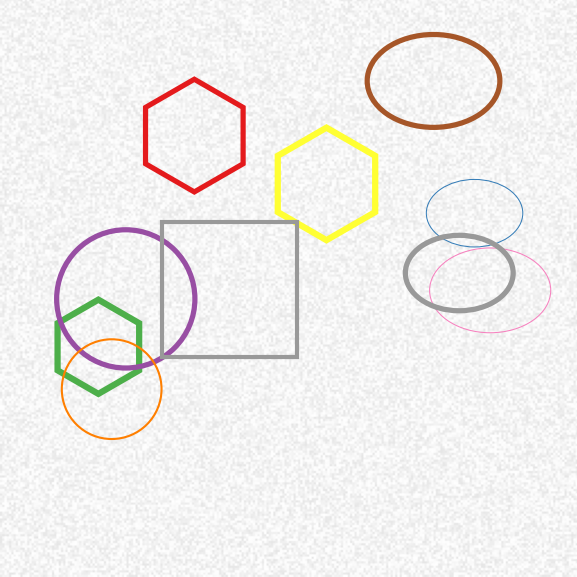[{"shape": "hexagon", "thickness": 2.5, "radius": 0.49, "center": [0.336, 0.764]}, {"shape": "oval", "thickness": 0.5, "radius": 0.42, "center": [0.822, 0.63]}, {"shape": "hexagon", "thickness": 3, "radius": 0.41, "center": [0.17, 0.399]}, {"shape": "circle", "thickness": 2.5, "radius": 0.6, "center": [0.218, 0.482]}, {"shape": "circle", "thickness": 1, "radius": 0.43, "center": [0.193, 0.325]}, {"shape": "hexagon", "thickness": 3, "radius": 0.49, "center": [0.565, 0.681]}, {"shape": "oval", "thickness": 2.5, "radius": 0.57, "center": [0.751, 0.859]}, {"shape": "oval", "thickness": 0.5, "radius": 0.52, "center": [0.849, 0.496]}, {"shape": "square", "thickness": 2, "radius": 0.58, "center": [0.398, 0.497]}, {"shape": "oval", "thickness": 2.5, "radius": 0.47, "center": [0.795, 0.526]}]